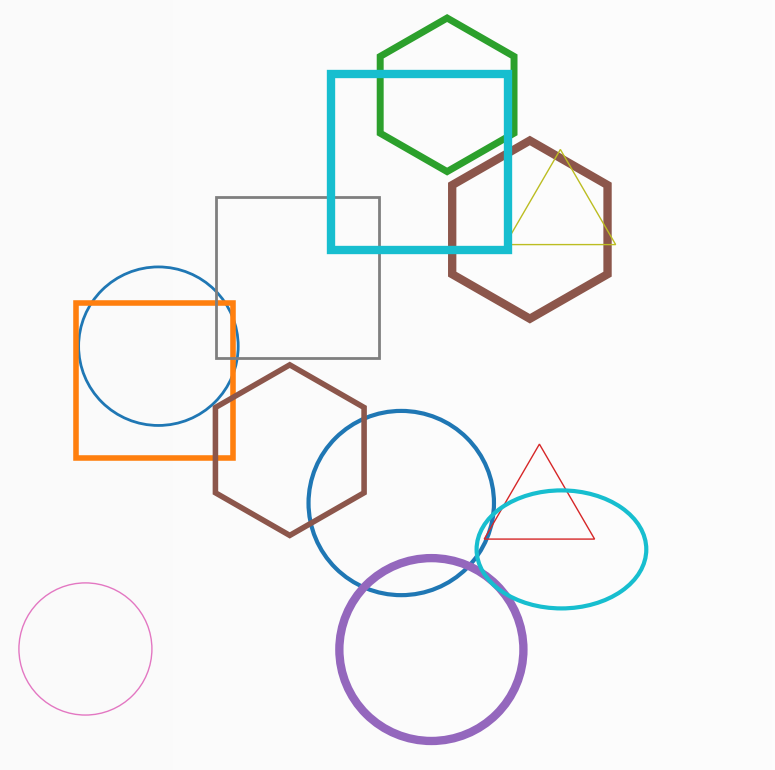[{"shape": "circle", "thickness": 1.5, "radius": 0.6, "center": [0.518, 0.347]}, {"shape": "circle", "thickness": 1, "radius": 0.51, "center": [0.204, 0.55]}, {"shape": "square", "thickness": 2, "radius": 0.5, "center": [0.199, 0.506]}, {"shape": "hexagon", "thickness": 2.5, "radius": 0.5, "center": [0.577, 0.877]}, {"shape": "triangle", "thickness": 0.5, "radius": 0.41, "center": [0.696, 0.341]}, {"shape": "circle", "thickness": 3, "radius": 0.59, "center": [0.557, 0.156]}, {"shape": "hexagon", "thickness": 3, "radius": 0.58, "center": [0.684, 0.702]}, {"shape": "hexagon", "thickness": 2, "radius": 0.55, "center": [0.374, 0.415]}, {"shape": "circle", "thickness": 0.5, "radius": 0.43, "center": [0.11, 0.157]}, {"shape": "square", "thickness": 1, "radius": 0.52, "center": [0.384, 0.64]}, {"shape": "triangle", "thickness": 0.5, "radius": 0.41, "center": [0.723, 0.724]}, {"shape": "square", "thickness": 3, "radius": 0.57, "center": [0.541, 0.789]}, {"shape": "oval", "thickness": 1.5, "radius": 0.55, "center": [0.724, 0.286]}]